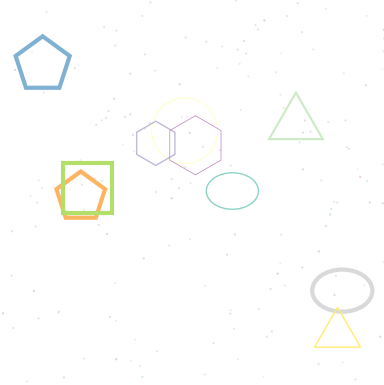[{"shape": "oval", "thickness": 1, "radius": 0.34, "center": [0.604, 0.504]}, {"shape": "circle", "thickness": 0.5, "radius": 0.43, "center": [0.48, 0.66]}, {"shape": "hexagon", "thickness": 1, "radius": 0.29, "center": [0.405, 0.628]}, {"shape": "pentagon", "thickness": 3, "radius": 0.37, "center": [0.111, 0.832]}, {"shape": "pentagon", "thickness": 3, "radius": 0.33, "center": [0.21, 0.488]}, {"shape": "square", "thickness": 3, "radius": 0.32, "center": [0.228, 0.512]}, {"shape": "oval", "thickness": 3, "radius": 0.39, "center": [0.889, 0.245]}, {"shape": "hexagon", "thickness": 0.5, "radius": 0.38, "center": [0.508, 0.623]}, {"shape": "triangle", "thickness": 1.5, "radius": 0.4, "center": [0.769, 0.679]}, {"shape": "triangle", "thickness": 1, "radius": 0.35, "center": [0.877, 0.133]}]